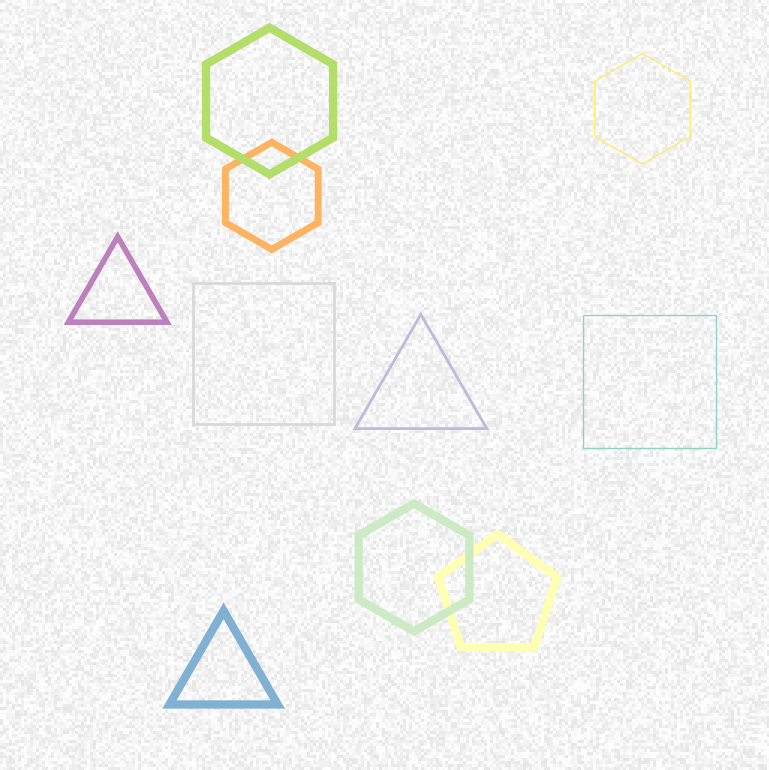[{"shape": "square", "thickness": 0.5, "radius": 0.43, "center": [0.843, 0.504]}, {"shape": "pentagon", "thickness": 3, "radius": 0.41, "center": [0.646, 0.225]}, {"shape": "triangle", "thickness": 1, "radius": 0.49, "center": [0.547, 0.493]}, {"shape": "triangle", "thickness": 3, "radius": 0.41, "center": [0.29, 0.126]}, {"shape": "hexagon", "thickness": 2.5, "radius": 0.35, "center": [0.353, 0.746]}, {"shape": "hexagon", "thickness": 3, "radius": 0.48, "center": [0.35, 0.869]}, {"shape": "square", "thickness": 1, "radius": 0.46, "center": [0.342, 0.541]}, {"shape": "triangle", "thickness": 2, "radius": 0.37, "center": [0.153, 0.619]}, {"shape": "hexagon", "thickness": 3, "radius": 0.42, "center": [0.538, 0.263]}, {"shape": "hexagon", "thickness": 0.5, "radius": 0.36, "center": [0.834, 0.859]}]